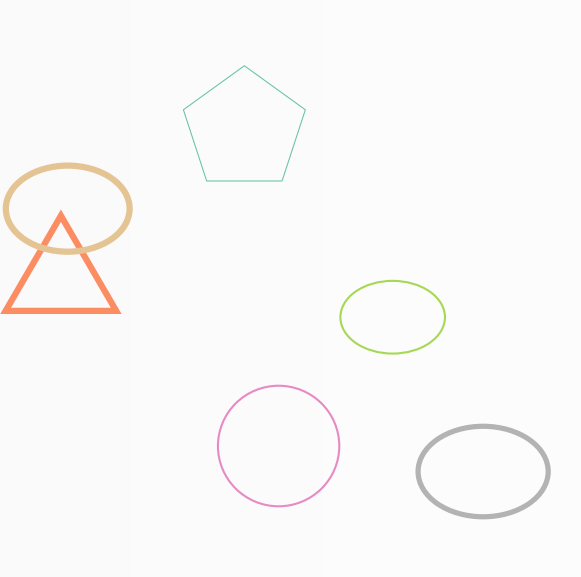[{"shape": "pentagon", "thickness": 0.5, "radius": 0.55, "center": [0.42, 0.775]}, {"shape": "triangle", "thickness": 3, "radius": 0.55, "center": [0.105, 0.516]}, {"shape": "circle", "thickness": 1, "radius": 0.52, "center": [0.479, 0.227]}, {"shape": "oval", "thickness": 1, "radius": 0.45, "center": [0.676, 0.45]}, {"shape": "oval", "thickness": 3, "radius": 0.53, "center": [0.116, 0.638]}, {"shape": "oval", "thickness": 2.5, "radius": 0.56, "center": [0.831, 0.183]}]